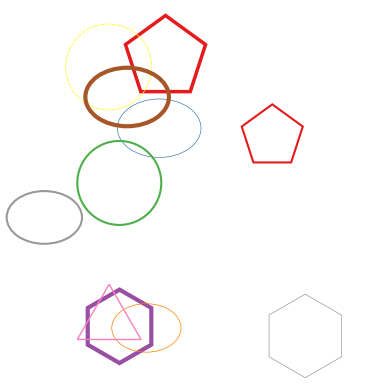[{"shape": "pentagon", "thickness": 2.5, "radius": 0.55, "center": [0.43, 0.85]}, {"shape": "pentagon", "thickness": 1.5, "radius": 0.42, "center": [0.707, 0.646]}, {"shape": "oval", "thickness": 0.5, "radius": 0.54, "center": [0.414, 0.667]}, {"shape": "circle", "thickness": 1.5, "radius": 0.55, "center": [0.31, 0.525]}, {"shape": "hexagon", "thickness": 3, "radius": 0.48, "center": [0.31, 0.152]}, {"shape": "oval", "thickness": 0.5, "radius": 0.45, "center": [0.38, 0.148]}, {"shape": "circle", "thickness": 0.5, "radius": 0.56, "center": [0.282, 0.826]}, {"shape": "oval", "thickness": 3, "radius": 0.54, "center": [0.33, 0.748]}, {"shape": "triangle", "thickness": 1, "radius": 0.48, "center": [0.284, 0.166]}, {"shape": "oval", "thickness": 1.5, "radius": 0.49, "center": [0.115, 0.435]}, {"shape": "hexagon", "thickness": 0.5, "radius": 0.54, "center": [0.793, 0.127]}]